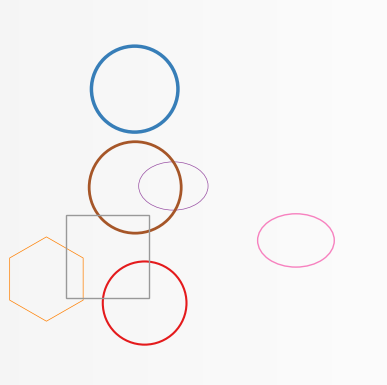[{"shape": "circle", "thickness": 1.5, "radius": 0.54, "center": [0.373, 0.213]}, {"shape": "circle", "thickness": 2.5, "radius": 0.56, "center": [0.348, 0.769]}, {"shape": "oval", "thickness": 0.5, "radius": 0.45, "center": [0.447, 0.517]}, {"shape": "hexagon", "thickness": 0.5, "radius": 0.55, "center": [0.12, 0.275]}, {"shape": "circle", "thickness": 2, "radius": 0.59, "center": [0.349, 0.513]}, {"shape": "oval", "thickness": 1, "radius": 0.49, "center": [0.764, 0.376]}, {"shape": "square", "thickness": 1, "radius": 0.54, "center": [0.277, 0.334]}]